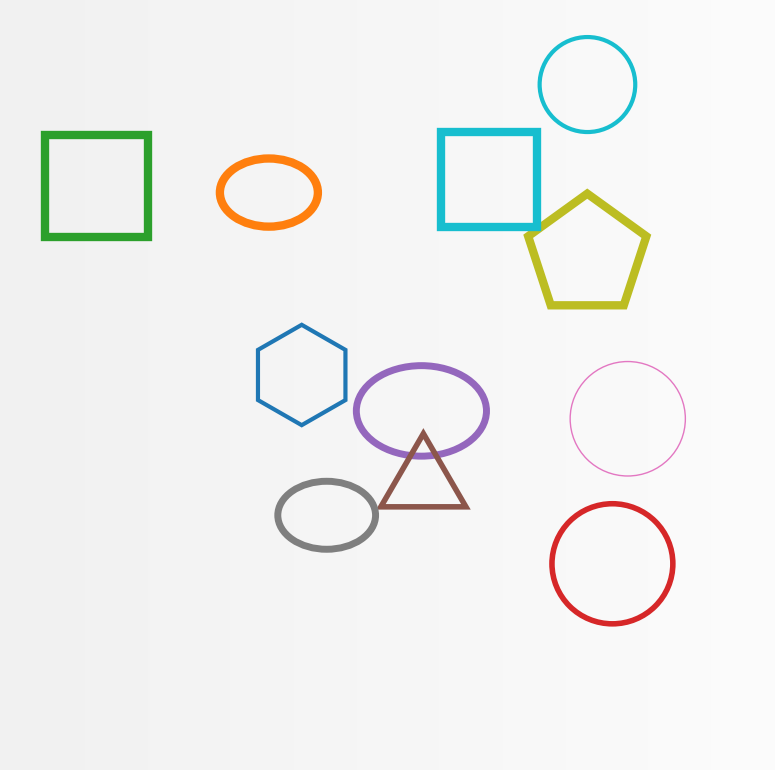[{"shape": "hexagon", "thickness": 1.5, "radius": 0.33, "center": [0.389, 0.513]}, {"shape": "oval", "thickness": 3, "radius": 0.32, "center": [0.347, 0.75]}, {"shape": "square", "thickness": 3, "radius": 0.33, "center": [0.124, 0.758]}, {"shape": "circle", "thickness": 2, "radius": 0.39, "center": [0.79, 0.268]}, {"shape": "oval", "thickness": 2.5, "radius": 0.42, "center": [0.544, 0.466]}, {"shape": "triangle", "thickness": 2, "radius": 0.32, "center": [0.546, 0.373]}, {"shape": "circle", "thickness": 0.5, "radius": 0.37, "center": [0.81, 0.456]}, {"shape": "oval", "thickness": 2.5, "radius": 0.32, "center": [0.422, 0.331]}, {"shape": "pentagon", "thickness": 3, "radius": 0.4, "center": [0.758, 0.668]}, {"shape": "square", "thickness": 3, "radius": 0.31, "center": [0.631, 0.767]}, {"shape": "circle", "thickness": 1.5, "radius": 0.31, "center": [0.758, 0.89]}]